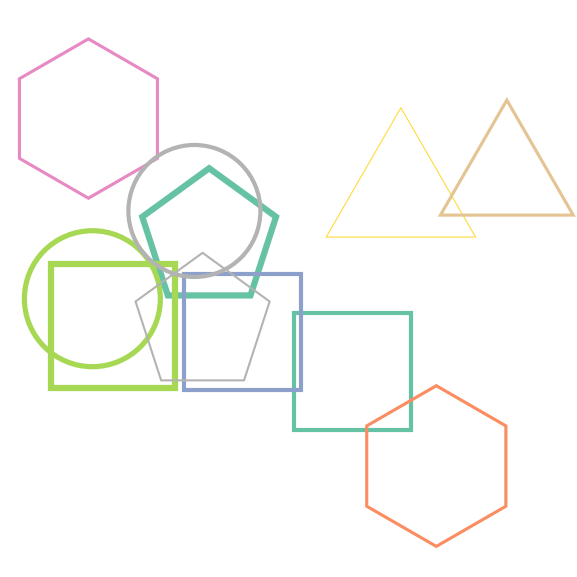[{"shape": "square", "thickness": 2, "radius": 0.5, "center": [0.611, 0.356]}, {"shape": "pentagon", "thickness": 3, "radius": 0.61, "center": [0.362, 0.586]}, {"shape": "hexagon", "thickness": 1.5, "radius": 0.7, "center": [0.756, 0.192]}, {"shape": "square", "thickness": 2, "radius": 0.51, "center": [0.42, 0.424]}, {"shape": "hexagon", "thickness": 1.5, "radius": 0.69, "center": [0.153, 0.794]}, {"shape": "square", "thickness": 3, "radius": 0.54, "center": [0.196, 0.435]}, {"shape": "circle", "thickness": 2.5, "radius": 0.59, "center": [0.16, 0.482]}, {"shape": "triangle", "thickness": 0.5, "radius": 0.75, "center": [0.694, 0.663]}, {"shape": "triangle", "thickness": 1.5, "radius": 0.66, "center": [0.878, 0.693]}, {"shape": "pentagon", "thickness": 1, "radius": 0.61, "center": [0.351, 0.439]}, {"shape": "circle", "thickness": 2, "radius": 0.57, "center": [0.337, 0.634]}]